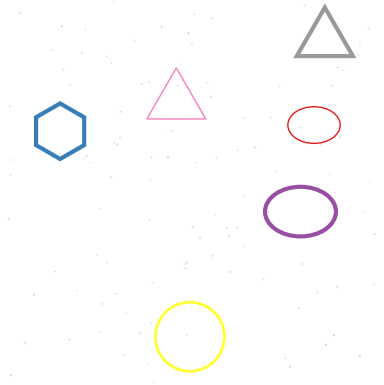[{"shape": "oval", "thickness": 1, "radius": 0.34, "center": [0.816, 0.675]}, {"shape": "hexagon", "thickness": 3, "radius": 0.36, "center": [0.156, 0.659]}, {"shape": "oval", "thickness": 3, "radius": 0.46, "center": [0.78, 0.45]}, {"shape": "circle", "thickness": 2, "radius": 0.45, "center": [0.493, 0.125]}, {"shape": "triangle", "thickness": 1, "radius": 0.44, "center": [0.458, 0.735]}, {"shape": "triangle", "thickness": 3, "radius": 0.42, "center": [0.844, 0.896]}]